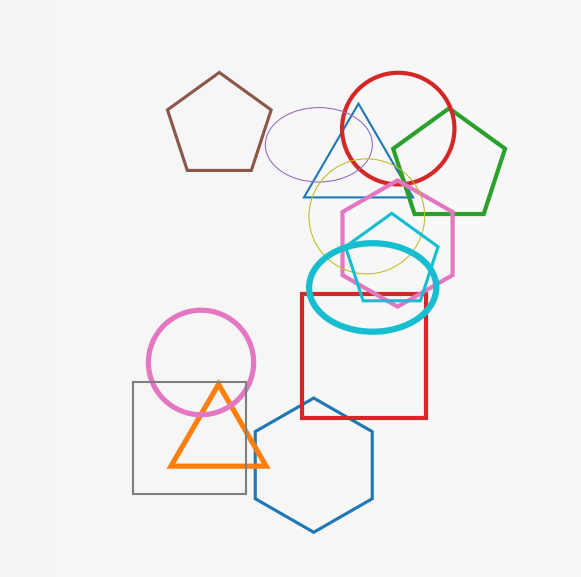[{"shape": "triangle", "thickness": 1, "radius": 0.54, "center": [0.617, 0.711]}, {"shape": "hexagon", "thickness": 1.5, "radius": 0.58, "center": [0.54, 0.194]}, {"shape": "triangle", "thickness": 2.5, "radius": 0.47, "center": [0.376, 0.239]}, {"shape": "pentagon", "thickness": 2, "radius": 0.51, "center": [0.773, 0.71]}, {"shape": "circle", "thickness": 2, "radius": 0.48, "center": [0.685, 0.776]}, {"shape": "square", "thickness": 2, "radius": 0.54, "center": [0.627, 0.383]}, {"shape": "oval", "thickness": 0.5, "radius": 0.46, "center": [0.549, 0.748]}, {"shape": "pentagon", "thickness": 1.5, "radius": 0.47, "center": [0.377, 0.78]}, {"shape": "circle", "thickness": 2.5, "radius": 0.45, "center": [0.346, 0.371]}, {"shape": "hexagon", "thickness": 2, "radius": 0.55, "center": [0.684, 0.577]}, {"shape": "square", "thickness": 1, "radius": 0.49, "center": [0.326, 0.241]}, {"shape": "circle", "thickness": 0.5, "radius": 0.5, "center": [0.631, 0.624]}, {"shape": "oval", "thickness": 3, "radius": 0.55, "center": [0.641, 0.501]}, {"shape": "pentagon", "thickness": 1.5, "radius": 0.42, "center": [0.674, 0.546]}]